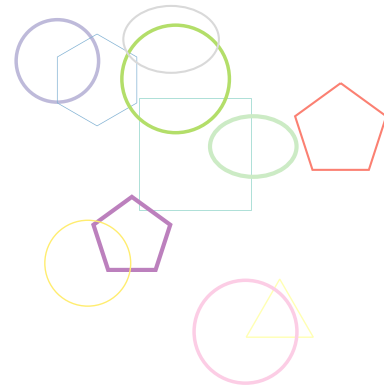[{"shape": "square", "thickness": 0.5, "radius": 0.73, "center": [0.506, 0.601]}, {"shape": "triangle", "thickness": 1, "radius": 0.5, "center": [0.727, 0.174]}, {"shape": "circle", "thickness": 2.5, "radius": 0.54, "center": [0.149, 0.842]}, {"shape": "pentagon", "thickness": 1.5, "radius": 0.62, "center": [0.885, 0.66]}, {"shape": "hexagon", "thickness": 0.5, "radius": 0.6, "center": [0.252, 0.792]}, {"shape": "circle", "thickness": 2.5, "radius": 0.7, "center": [0.456, 0.795]}, {"shape": "circle", "thickness": 2.5, "radius": 0.67, "center": [0.638, 0.138]}, {"shape": "oval", "thickness": 1.5, "radius": 0.62, "center": [0.444, 0.898]}, {"shape": "pentagon", "thickness": 3, "radius": 0.52, "center": [0.342, 0.384]}, {"shape": "oval", "thickness": 3, "radius": 0.56, "center": [0.658, 0.619]}, {"shape": "circle", "thickness": 1, "radius": 0.56, "center": [0.228, 0.316]}]